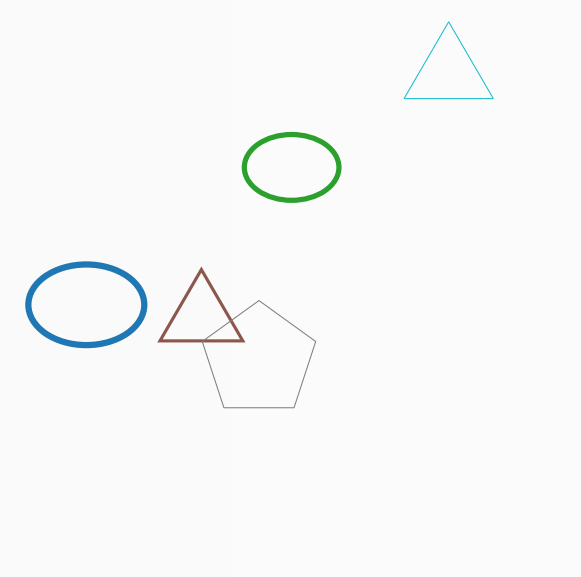[{"shape": "oval", "thickness": 3, "radius": 0.5, "center": [0.148, 0.471]}, {"shape": "oval", "thickness": 2.5, "radius": 0.41, "center": [0.502, 0.709]}, {"shape": "triangle", "thickness": 1.5, "radius": 0.41, "center": [0.346, 0.45]}, {"shape": "pentagon", "thickness": 0.5, "radius": 0.51, "center": [0.446, 0.376]}, {"shape": "triangle", "thickness": 0.5, "radius": 0.44, "center": [0.772, 0.873]}]